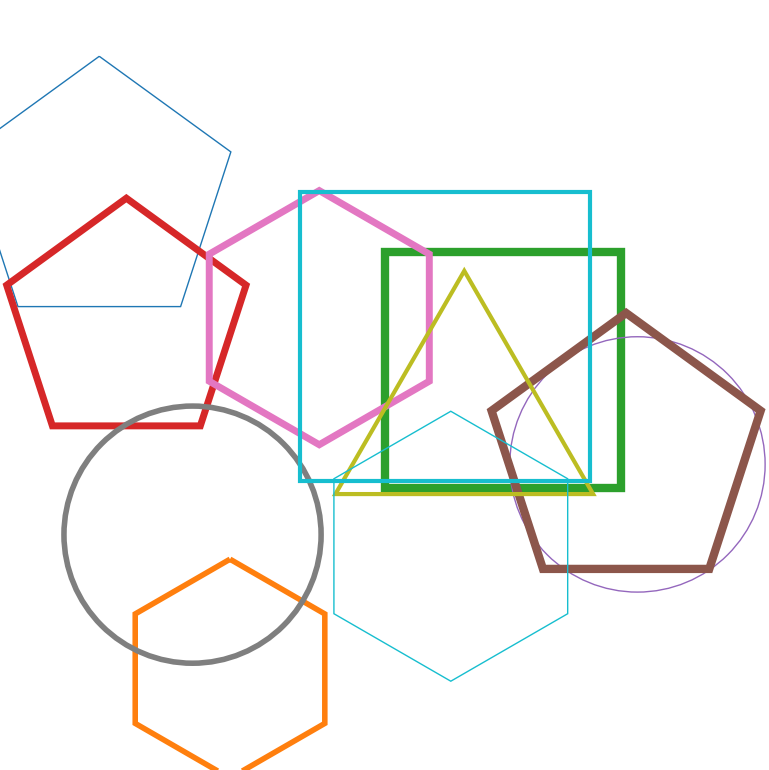[{"shape": "pentagon", "thickness": 0.5, "radius": 0.9, "center": [0.129, 0.747]}, {"shape": "hexagon", "thickness": 2, "radius": 0.71, "center": [0.299, 0.132]}, {"shape": "square", "thickness": 3, "radius": 0.77, "center": [0.654, 0.52]}, {"shape": "pentagon", "thickness": 2.5, "radius": 0.82, "center": [0.164, 0.579]}, {"shape": "circle", "thickness": 0.5, "radius": 0.83, "center": [0.828, 0.397]}, {"shape": "pentagon", "thickness": 3, "radius": 0.92, "center": [0.813, 0.41]}, {"shape": "hexagon", "thickness": 2.5, "radius": 0.83, "center": [0.415, 0.587]}, {"shape": "circle", "thickness": 2, "radius": 0.83, "center": [0.25, 0.306]}, {"shape": "triangle", "thickness": 1.5, "radius": 0.97, "center": [0.603, 0.455]}, {"shape": "hexagon", "thickness": 0.5, "radius": 0.88, "center": [0.585, 0.291]}, {"shape": "square", "thickness": 1.5, "radius": 0.94, "center": [0.578, 0.563]}]